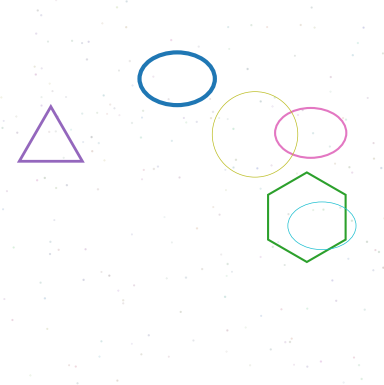[{"shape": "oval", "thickness": 3, "radius": 0.49, "center": [0.46, 0.795]}, {"shape": "hexagon", "thickness": 1.5, "radius": 0.58, "center": [0.797, 0.436]}, {"shape": "triangle", "thickness": 2, "radius": 0.47, "center": [0.132, 0.628]}, {"shape": "oval", "thickness": 1.5, "radius": 0.46, "center": [0.807, 0.655]}, {"shape": "circle", "thickness": 0.5, "radius": 0.56, "center": [0.662, 0.651]}, {"shape": "oval", "thickness": 0.5, "radius": 0.44, "center": [0.836, 0.414]}]